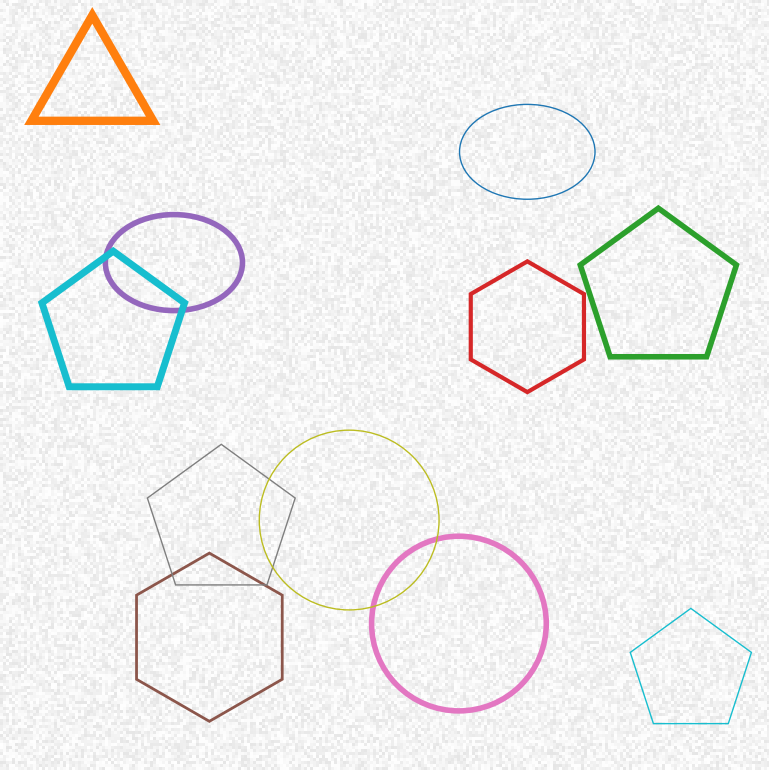[{"shape": "oval", "thickness": 0.5, "radius": 0.44, "center": [0.685, 0.803]}, {"shape": "triangle", "thickness": 3, "radius": 0.46, "center": [0.12, 0.889]}, {"shape": "pentagon", "thickness": 2, "radius": 0.53, "center": [0.855, 0.623]}, {"shape": "hexagon", "thickness": 1.5, "radius": 0.42, "center": [0.685, 0.576]}, {"shape": "oval", "thickness": 2, "radius": 0.45, "center": [0.226, 0.659]}, {"shape": "hexagon", "thickness": 1, "radius": 0.55, "center": [0.272, 0.172]}, {"shape": "circle", "thickness": 2, "radius": 0.57, "center": [0.596, 0.19]}, {"shape": "pentagon", "thickness": 0.5, "radius": 0.5, "center": [0.287, 0.322]}, {"shape": "circle", "thickness": 0.5, "radius": 0.58, "center": [0.453, 0.325]}, {"shape": "pentagon", "thickness": 2.5, "radius": 0.49, "center": [0.147, 0.576]}, {"shape": "pentagon", "thickness": 0.5, "radius": 0.41, "center": [0.897, 0.127]}]